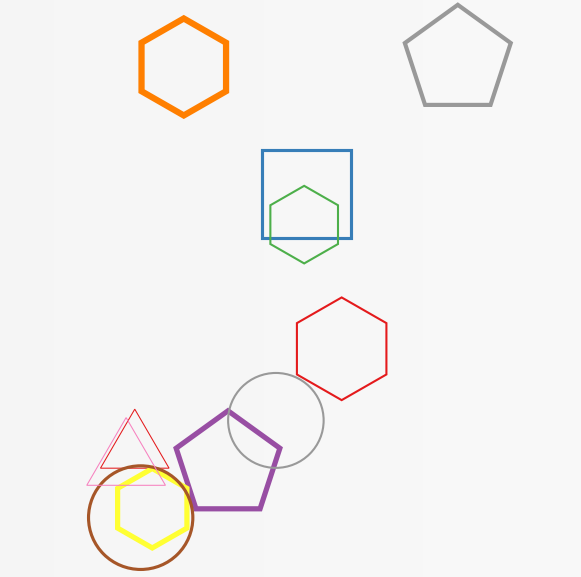[{"shape": "triangle", "thickness": 0.5, "radius": 0.34, "center": [0.232, 0.222]}, {"shape": "hexagon", "thickness": 1, "radius": 0.44, "center": [0.588, 0.395]}, {"shape": "square", "thickness": 1.5, "radius": 0.38, "center": [0.528, 0.663]}, {"shape": "hexagon", "thickness": 1, "radius": 0.34, "center": [0.523, 0.61]}, {"shape": "pentagon", "thickness": 2.5, "radius": 0.47, "center": [0.392, 0.194]}, {"shape": "hexagon", "thickness": 3, "radius": 0.42, "center": [0.316, 0.883]}, {"shape": "hexagon", "thickness": 2.5, "radius": 0.34, "center": [0.262, 0.119]}, {"shape": "circle", "thickness": 1.5, "radius": 0.45, "center": [0.242, 0.103]}, {"shape": "triangle", "thickness": 0.5, "radius": 0.39, "center": [0.217, 0.198]}, {"shape": "circle", "thickness": 1, "radius": 0.41, "center": [0.475, 0.271]}, {"shape": "pentagon", "thickness": 2, "radius": 0.48, "center": [0.788, 0.895]}]